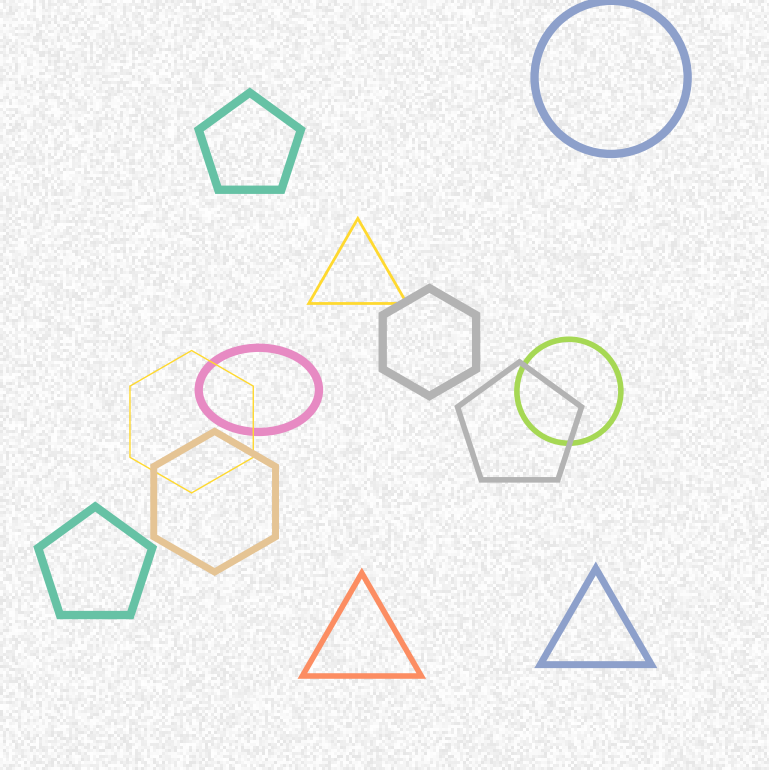[{"shape": "pentagon", "thickness": 3, "radius": 0.35, "center": [0.324, 0.81]}, {"shape": "pentagon", "thickness": 3, "radius": 0.39, "center": [0.124, 0.264]}, {"shape": "triangle", "thickness": 2, "radius": 0.45, "center": [0.47, 0.167]}, {"shape": "triangle", "thickness": 2.5, "radius": 0.42, "center": [0.774, 0.178]}, {"shape": "circle", "thickness": 3, "radius": 0.5, "center": [0.794, 0.899]}, {"shape": "oval", "thickness": 3, "radius": 0.39, "center": [0.336, 0.494]}, {"shape": "circle", "thickness": 2, "radius": 0.34, "center": [0.739, 0.492]}, {"shape": "triangle", "thickness": 1, "radius": 0.37, "center": [0.465, 0.643]}, {"shape": "hexagon", "thickness": 0.5, "radius": 0.46, "center": [0.249, 0.452]}, {"shape": "hexagon", "thickness": 2.5, "radius": 0.46, "center": [0.279, 0.348]}, {"shape": "pentagon", "thickness": 2, "radius": 0.42, "center": [0.675, 0.445]}, {"shape": "hexagon", "thickness": 3, "radius": 0.35, "center": [0.558, 0.556]}]